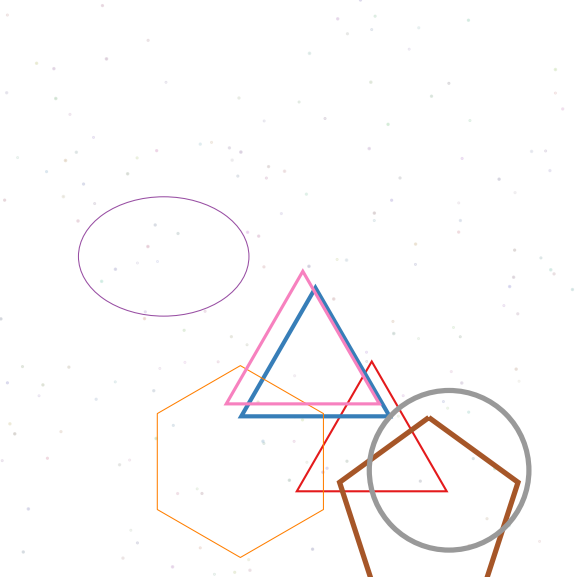[{"shape": "triangle", "thickness": 1, "radius": 0.75, "center": [0.644, 0.223]}, {"shape": "triangle", "thickness": 2, "radius": 0.74, "center": [0.546, 0.352]}, {"shape": "oval", "thickness": 0.5, "radius": 0.74, "center": [0.283, 0.555]}, {"shape": "hexagon", "thickness": 0.5, "radius": 0.83, "center": [0.416, 0.2]}, {"shape": "pentagon", "thickness": 2.5, "radius": 0.81, "center": [0.743, 0.114]}, {"shape": "triangle", "thickness": 1.5, "radius": 0.77, "center": [0.524, 0.376]}, {"shape": "circle", "thickness": 2.5, "radius": 0.69, "center": [0.778, 0.185]}]